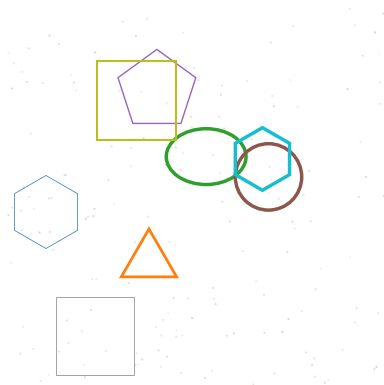[{"shape": "hexagon", "thickness": 0.5, "radius": 0.47, "center": [0.119, 0.449]}, {"shape": "triangle", "thickness": 2, "radius": 0.41, "center": [0.387, 0.322]}, {"shape": "oval", "thickness": 2.5, "radius": 0.52, "center": [0.535, 0.593]}, {"shape": "pentagon", "thickness": 1, "radius": 0.53, "center": [0.408, 0.765]}, {"shape": "circle", "thickness": 2.5, "radius": 0.43, "center": [0.697, 0.541]}, {"shape": "square", "thickness": 0.5, "radius": 0.51, "center": [0.248, 0.127]}, {"shape": "square", "thickness": 1.5, "radius": 0.52, "center": [0.354, 0.739]}, {"shape": "hexagon", "thickness": 2.5, "radius": 0.41, "center": [0.682, 0.587]}]